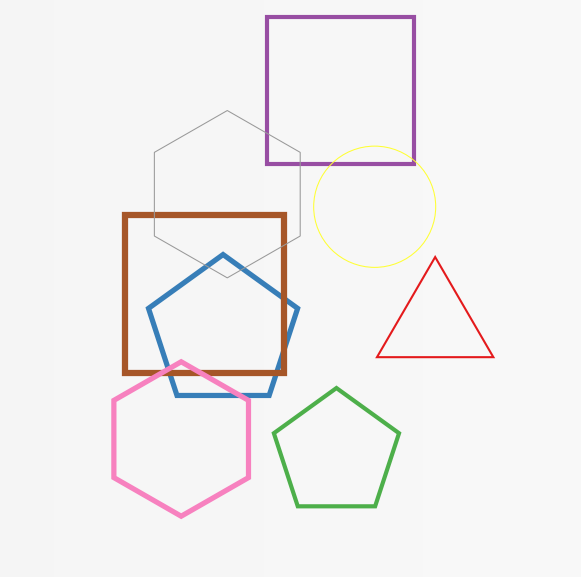[{"shape": "triangle", "thickness": 1, "radius": 0.58, "center": [0.749, 0.438]}, {"shape": "pentagon", "thickness": 2.5, "radius": 0.67, "center": [0.384, 0.423]}, {"shape": "pentagon", "thickness": 2, "radius": 0.57, "center": [0.579, 0.214]}, {"shape": "square", "thickness": 2, "radius": 0.63, "center": [0.586, 0.842]}, {"shape": "circle", "thickness": 0.5, "radius": 0.52, "center": [0.645, 0.641]}, {"shape": "square", "thickness": 3, "radius": 0.68, "center": [0.352, 0.491]}, {"shape": "hexagon", "thickness": 2.5, "radius": 0.67, "center": [0.312, 0.239]}, {"shape": "hexagon", "thickness": 0.5, "radius": 0.72, "center": [0.391, 0.663]}]